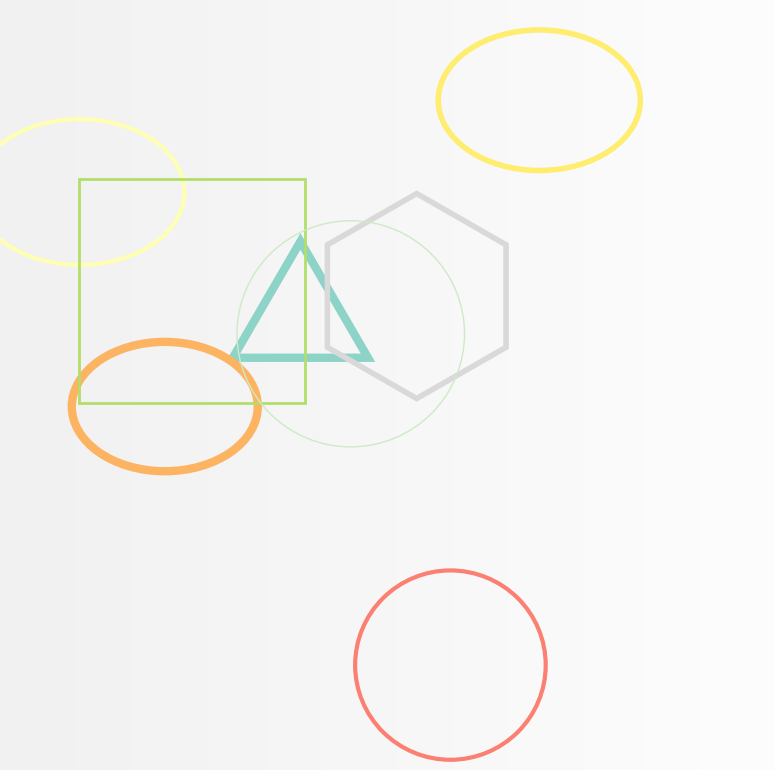[{"shape": "triangle", "thickness": 3, "radius": 0.5, "center": [0.388, 0.586]}, {"shape": "oval", "thickness": 1.5, "radius": 0.68, "center": [0.103, 0.751]}, {"shape": "circle", "thickness": 1.5, "radius": 0.61, "center": [0.581, 0.136]}, {"shape": "oval", "thickness": 3, "radius": 0.6, "center": [0.213, 0.472]}, {"shape": "square", "thickness": 1, "radius": 0.73, "center": [0.247, 0.622]}, {"shape": "hexagon", "thickness": 2, "radius": 0.67, "center": [0.538, 0.616]}, {"shape": "circle", "thickness": 0.5, "radius": 0.73, "center": [0.453, 0.566]}, {"shape": "oval", "thickness": 2, "radius": 0.65, "center": [0.696, 0.87]}]